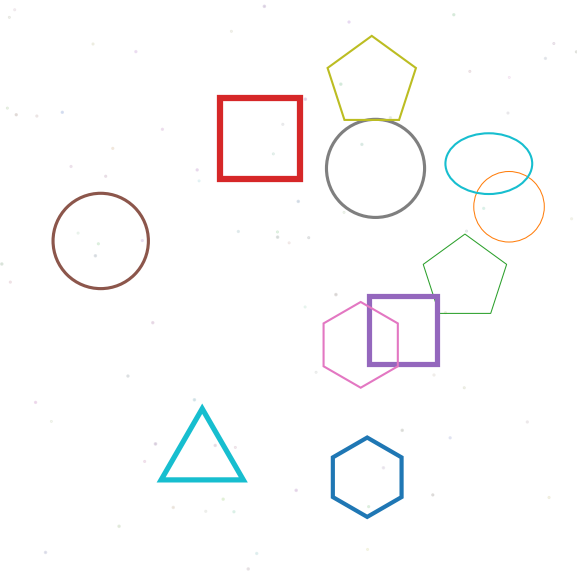[{"shape": "hexagon", "thickness": 2, "radius": 0.34, "center": [0.636, 0.173]}, {"shape": "circle", "thickness": 0.5, "radius": 0.31, "center": [0.881, 0.641]}, {"shape": "pentagon", "thickness": 0.5, "radius": 0.38, "center": [0.805, 0.518]}, {"shape": "square", "thickness": 3, "radius": 0.35, "center": [0.45, 0.759]}, {"shape": "square", "thickness": 2.5, "radius": 0.29, "center": [0.698, 0.428]}, {"shape": "circle", "thickness": 1.5, "radius": 0.41, "center": [0.174, 0.582]}, {"shape": "hexagon", "thickness": 1, "radius": 0.37, "center": [0.625, 0.402]}, {"shape": "circle", "thickness": 1.5, "radius": 0.42, "center": [0.65, 0.708]}, {"shape": "pentagon", "thickness": 1, "radius": 0.4, "center": [0.644, 0.857]}, {"shape": "triangle", "thickness": 2.5, "radius": 0.41, "center": [0.35, 0.209]}, {"shape": "oval", "thickness": 1, "radius": 0.38, "center": [0.846, 0.716]}]